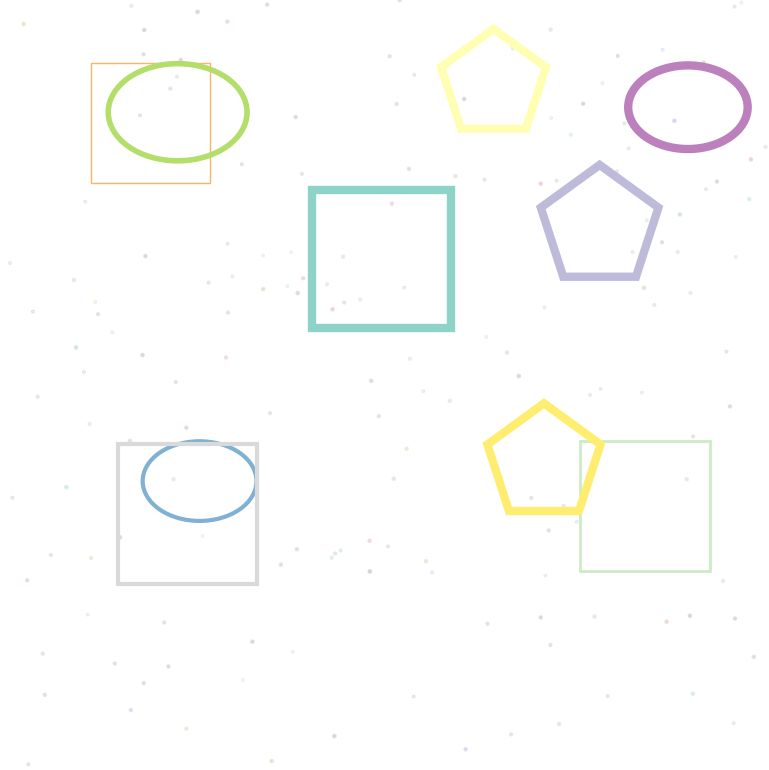[{"shape": "square", "thickness": 3, "radius": 0.45, "center": [0.496, 0.664]}, {"shape": "pentagon", "thickness": 3, "radius": 0.36, "center": [0.641, 0.891]}, {"shape": "pentagon", "thickness": 3, "radius": 0.4, "center": [0.779, 0.706]}, {"shape": "oval", "thickness": 1.5, "radius": 0.37, "center": [0.259, 0.375]}, {"shape": "square", "thickness": 0.5, "radius": 0.39, "center": [0.195, 0.841]}, {"shape": "oval", "thickness": 2, "radius": 0.45, "center": [0.231, 0.854]}, {"shape": "square", "thickness": 1.5, "radius": 0.45, "center": [0.243, 0.332]}, {"shape": "oval", "thickness": 3, "radius": 0.39, "center": [0.893, 0.861]}, {"shape": "square", "thickness": 1, "radius": 0.42, "center": [0.838, 0.343]}, {"shape": "pentagon", "thickness": 3, "radius": 0.39, "center": [0.706, 0.399]}]